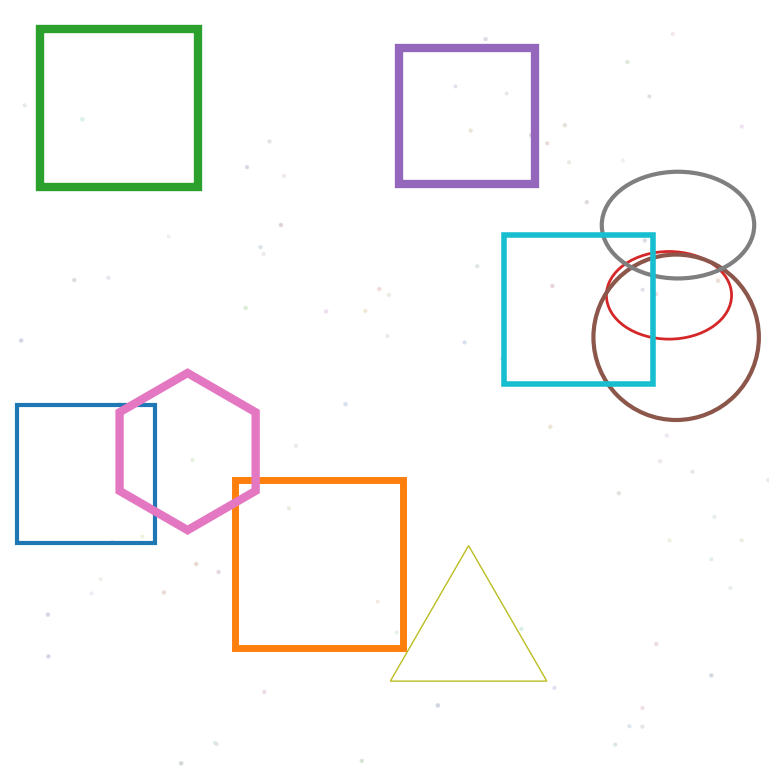[{"shape": "square", "thickness": 1.5, "radius": 0.45, "center": [0.112, 0.385]}, {"shape": "square", "thickness": 2.5, "radius": 0.54, "center": [0.414, 0.268]}, {"shape": "square", "thickness": 3, "radius": 0.51, "center": [0.155, 0.86]}, {"shape": "oval", "thickness": 1, "radius": 0.41, "center": [0.869, 0.616]}, {"shape": "square", "thickness": 3, "radius": 0.44, "center": [0.607, 0.85]}, {"shape": "circle", "thickness": 1.5, "radius": 0.54, "center": [0.878, 0.562]}, {"shape": "hexagon", "thickness": 3, "radius": 0.51, "center": [0.244, 0.414]}, {"shape": "oval", "thickness": 1.5, "radius": 0.49, "center": [0.881, 0.708]}, {"shape": "triangle", "thickness": 0.5, "radius": 0.59, "center": [0.609, 0.174]}, {"shape": "square", "thickness": 2, "radius": 0.48, "center": [0.751, 0.598]}]